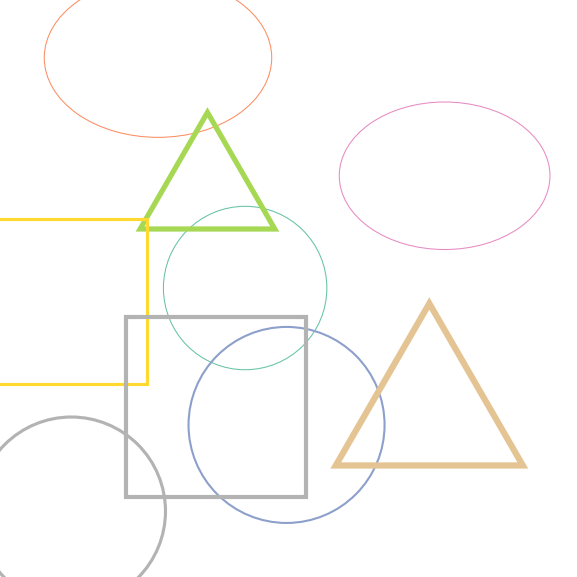[{"shape": "circle", "thickness": 0.5, "radius": 0.71, "center": [0.424, 0.5]}, {"shape": "oval", "thickness": 0.5, "radius": 0.98, "center": [0.274, 0.899]}, {"shape": "circle", "thickness": 1, "radius": 0.85, "center": [0.496, 0.263]}, {"shape": "oval", "thickness": 0.5, "radius": 0.91, "center": [0.77, 0.695]}, {"shape": "triangle", "thickness": 2.5, "radius": 0.67, "center": [0.359, 0.67]}, {"shape": "square", "thickness": 1.5, "radius": 0.72, "center": [0.11, 0.477]}, {"shape": "triangle", "thickness": 3, "radius": 0.93, "center": [0.743, 0.287]}, {"shape": "square", "thickness": 2, "radius": 0.78, "center": [0.374, 0.294]}, {"shape": "circle", "thickness": 1.5, "radius": 0.82, "center": [0.123, 0.114]}]